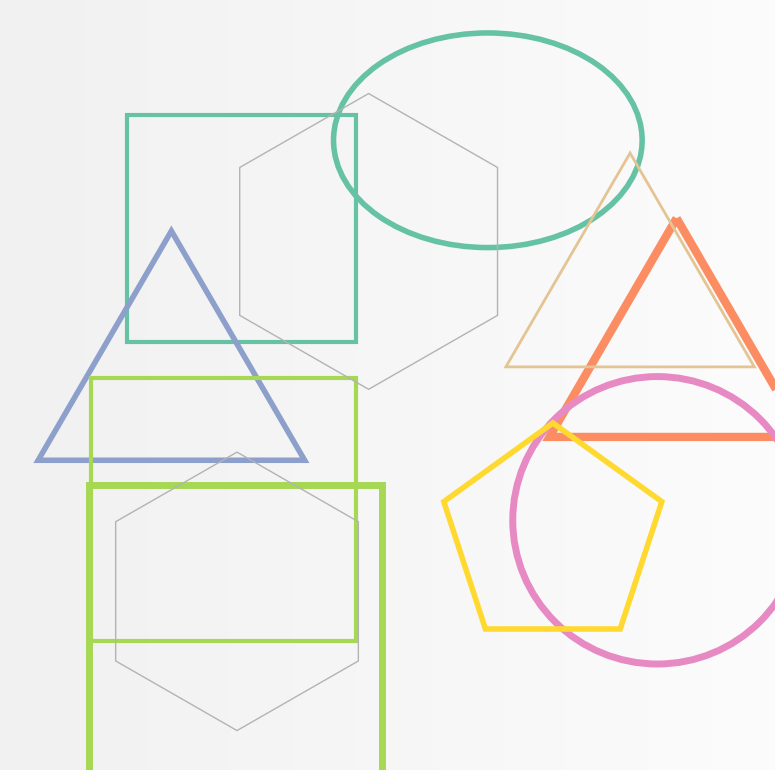[{"shape": "square", "thickness": 1.5, "radius": 0.74, "center": [0.311, 0.704]}, {"shape": "oval", "thickness": 2, "radius": 1.0, "center": [0.629, 0.818]}, {"shape": "triangle", "thickness": 3, "radius": 0.95, "center": [0.873, 0.527]}, {"shape": "triangle", "thickness": 2, "radius": 0.99, "center": [0.221, 0.502]}, {"shape": "circle", "thickness": 2.5, "radius": 0.93, "center": [0.848, 0.324]}, {"shape": "square", "thickness": 1.5, "radius": 0.85, "center": [0.288, 0.338]}, {"shape": "square", "thickness": 2.5, "radius": 0.95, "center": [0.304, 0.18]}, {"shape": "pentagon", "thickness": 2, "radius": 0.74, "center": [0.713, 0.303]}, {"shape": "triangle", "thickness": 1, "radius": 0.93, "center": [0.813, 0.616]}, {"shape": "hexagon", "thickness": 0.5, "radius": 0.96, "center": [0.476, 0.686]}, {"shape": "hexagon", "thickness": 0.5, "radius": 0.9, "center": [0.306, 0.232]}]